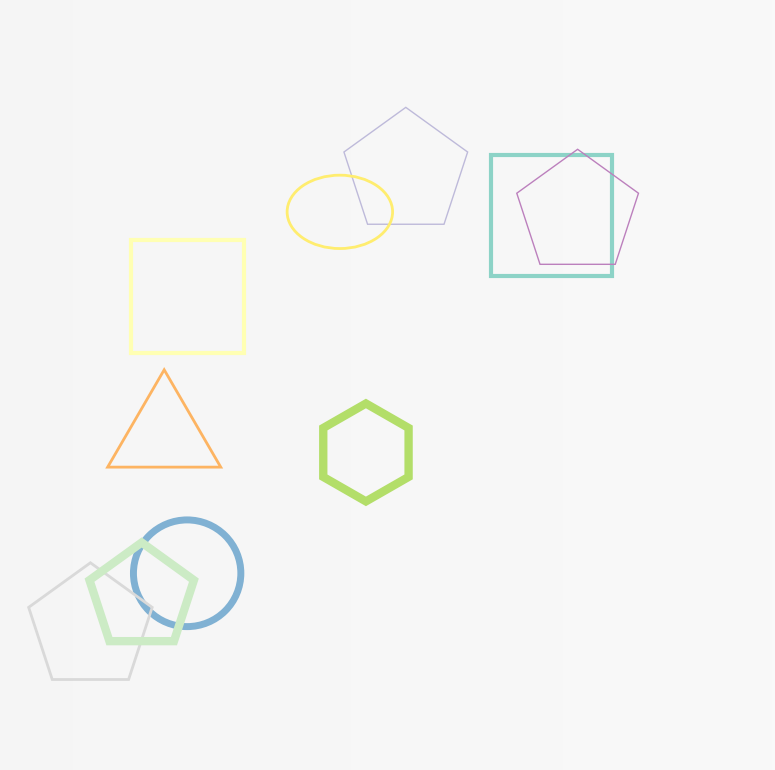[{"shape": "square", "thickness": 1.5, "radius": 0.39, "center": [0.711, 0.72]}, {"shape": "square", "thickness": 1.5, "radius": 0.37, "center": [0.242, 0.615]}, {"shape": "pentagon", "thickness": 0.5, "radius": 0.42, "center": [0.524, 0.777]}, {"shape": "circle", "thickness": 2.5, "radius": 0.35, "center": [0.241, 0.256]}, {"shape": "triangle", "thickness": 1, "radius": 0.42, "center": [0.212, 0.435]}, {"shape": "hexagon", "thickness": 3, "radius": 0.32, "center": [0.472, 0.412]}, {"shape": "pentagon", "thickness": 1, "radius": 0.42, "center": [0.117, 0.185]}, {"shape": "pentagon", "thickness": 0.5, "radius": 0.41, "center": [0.745, 0.724]}, {"shape": "pentagon", "thickness": 3, "radius": 0.35, "center": [0.183, 0.225]}, {"shape": "oval", "thickness": 1, "radius": 0.34, "center": [0.439, 0.725]}]